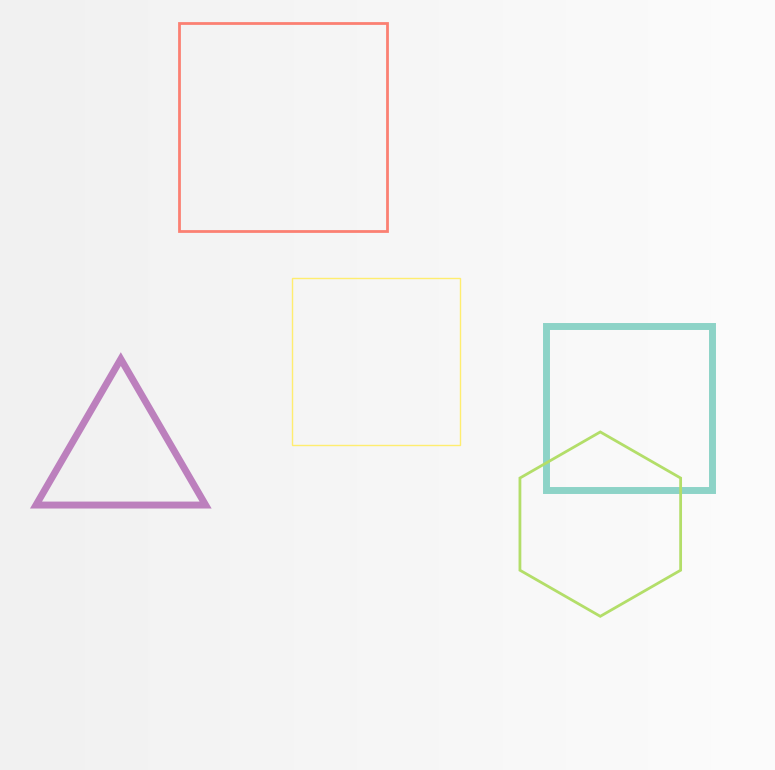[{"shape": "square", "thickness": 2.5, "radius": 0.53, "center": [0.812, 0.47]}, {"shape": "square", "thickness": 1, "radius": 0.67, "center": [0.365, 0.835]}, {"shape": "hexagon", "thickness": 1, "radius": 0.6, "center": [0.775, 0.319]}, {"shape": "triangle", "thickness": 2.5, "radius": 0.63, "center": [0.156, 0.407]}, {"shape": "square", "thickness": 0.5, "radius": 0.54, "center": [0.485, 0.531]}]